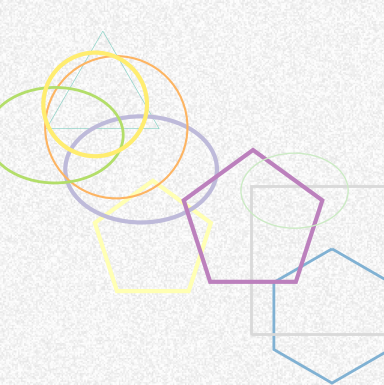[{"shape": "triangle", "thickness": 0.5, "radius": 0.84, "center": [0.267, 0.75]}, {"shape": "pentagon", "thickness": 3, "radius": 0.79, "center": [0.397, 0.372]}, {"shape": "oval", "thickness": 3, "radius": 0.98, "center": [0.367, 0.56]}, {"shape": "hexagon", "thickness": 2, "radius": 0.87, "center": [0.862, 0.179]}, {"shape": "circle", "thickness": 1.5, "radius": 0.92, "center": [0.302, 0.669]}, {"shape": "oval", "thickness": 2, "radius": 0.89, "center": [0.143, 0.649]}, {"shape": "square", "thickness": 2, "radius": 0.96, "center": [0.843, 0.325]}, {"shape": "pentagon", "thickness": 3, "radius": 0.95, "center": [0.657, 0.421]}, {"shape": "oval", "thickness": 1, "radius": 0.7, "center": [0.765, 0.505]}, {"shape": "circle", "thickness": 3, "radius": 0.67, "center": [0.247, 0.729]}]